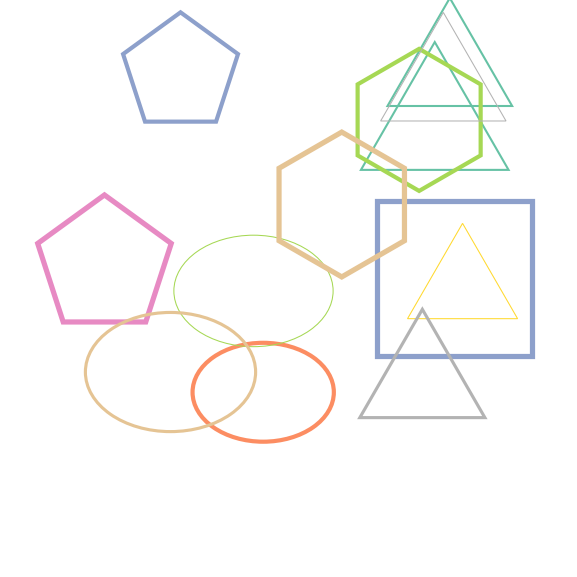[{"shape": "triangle", "thickness": 1, "radius": 0.62, "center": [0.779, 0.878]}, {"shape": "triangle", "thickness": 1, "radius": 0.74, "center": [0.753, 0.779]}, {"shape": "oval", "thickness": 2, "radius": 0.61, "center": [0.456, 0.32]}, {"shape": "pentagon", "thickness": 2, "radius": 0.52, "center": [0.313, 0.873]}, {"shape": "square", "thickness": 2.5, "radius": 0.67, "center": [0.787, 0.517]}, {"shape": "pentagon", "thickness": 2.5, "radius": 0.61, "center": [0.181, 0.54]}, {"shape": "hexagon", "thickness": 2, "radius": 0.61, "center": [0.726, 0.792]}, {"shape": "oval", "thickness": 0.5, "radius": 0.69, "center": [0.439, 0.495]}, {"shape": "triangle", "thickness": 0.5, "radius": 0.55, "center": [0.801, 0.502]}, {"shape": "hexagon", "thickness": 2.5, "radius": 0.63, "center": [0.592, 0.645]}, {"shape": "oval", "thickness": 1.5, "radius": 0.74, "center": [0.295, 0.355]}, {"shape": "triangle", "thickness": 0.5, "radius": 0.63, "center": [0.768, 0.852]}, {"shape": "triangle", "thickness": 1.5, "radius": 0.63, "center": [0.731, 0.338]}]